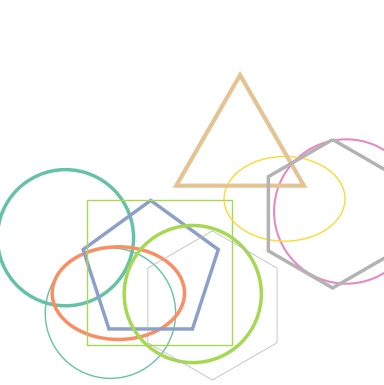[{"shape": "circle", "thickness": 1, "radius": 0.85, "center": [0.287, 0.187]}, {"shape": "circle", "thickness": 2.5, "radius": 0.88, "center": [0.17, 0.383]}, {"shape": "oval", "thickness": 2.5, "radius": 0.86, "center": [0.307, 0.239]}, {"shape": "pentagon", "thickness": 2.5, "radius": 0.92, "center": [0.391, 0.295]}, {"shape": "circle", "thickness": 1.5, "radius": 0.94, "center": [0.899, 0.451]}, {"shape": "square", "thickness": 1, "radius": 0.94, "center": [0.415, 0.292]}, {"shape": "circle", "thickness": 2.5, "radius": 0.89, "center": [0.501, 0.236]}, {"shape": "oval", "thickness": 1, "radius": 0.79, "center": [0.739, 0.484]}, {"shape": "triangle", "thickness": 3, "radius": 0.96, "center": [0.624, 0.613]}, {"shape": "hexagon", "thickness": 2.5, "radius": 0.96, "center": [0.864, 0.445]}, {"shape": "hexagon", "thickness": 0.5, "radius": 0.97, "center": [0.552, 0.207]}]